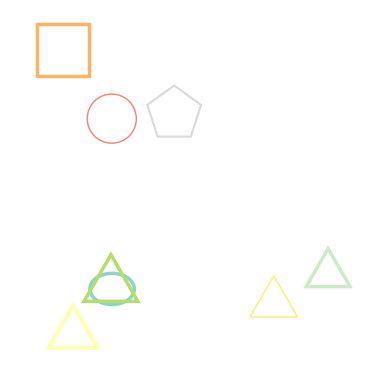[{"shape": "oval", "thickness": 2.5, "radius": 0.29, "center": [0.291, 0.25]}, {"shape": "triangle", "thickness": 3, "radius": 0.37, "center": [0.19, 0.133]}, {"shape": "circle", "thickness": 1, "radius": 0.32, "center": [0.29, 0.692]}, {"shape": "square", "thickness": 2.5, "radius": 0.34, "center": [0.163, 0.871]}, {"shape": "triangle", "thickness": 2.5, "radius": 0.4, "center": [0.288, 0.258]}, {"shape": "pentagon", "thickness": 1.5, "radius": 0.37, "center": [0.452, 0.705]}, {"shape": "triangle", "thickness": 2.5, "radius": 0.33, "center": [0.852, 0.289]}, {"shape": "triangle", "thickness": 1, "radius": 0.36, "center": [0.711, 0.212]}]